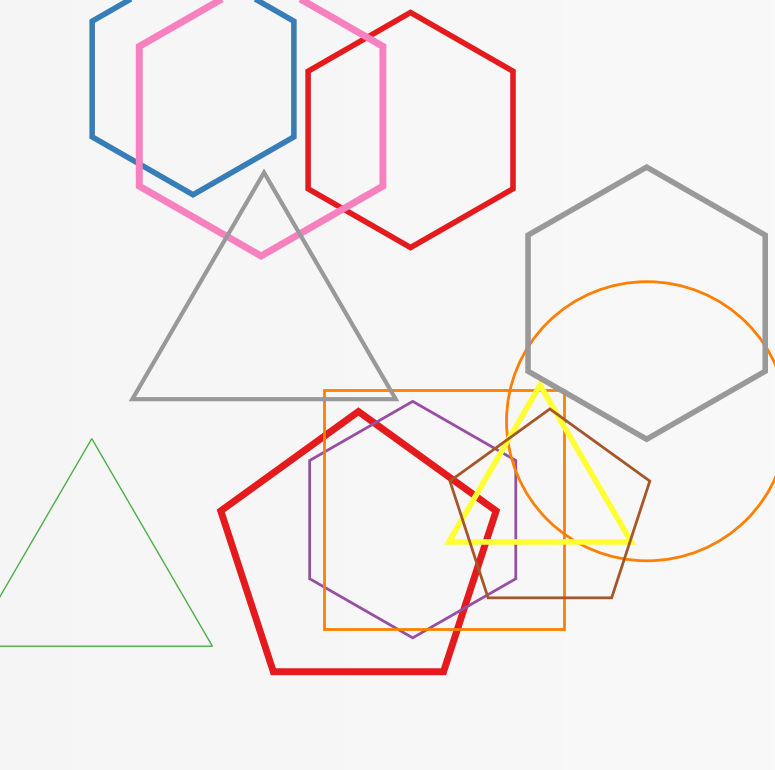[{"shape": "hexagon", "thickness": 2, "radius": 0.76, "center": [0.53, 0.831]}, {"shape": "pentagon", "thickness": 2.5, "radius": 0.93, "center": [0.463, 0.279]}, {"shape": "hexagon", "thickness": 2, "radius": 0.75, "center": [0.249, 0.897]}, {"shape": "triangle", "thickness": 0.5, "radius": 0.9, "center": [0.118, 0.251]}, {"shape": "hexagon", "thickness": 1, "radius": 0.77, "center": [0.533, 0.325]}, {"shape": "square", "thickness": 1, "radius": 0.78, "center": [0.573, 0.339]}, {"shape": "circle", "thickness": 1, "radius": 0.91, "center": [0.835, 0.453]}, {"shape": "triangle", "thickness": 2, "radius": 0.68, "center": [0.697, 0.364]}, {"shape": "pentagon", "thickness": 1, "radius": 0.68, "center": [0.71, 0.333]}, {"shape": "hexagon", "thickness": 2.5, "radius": 0.91, "center": [0.337, 0.849]}, {"shape": "hexagon", "thickness": 2, "radius": 0.88, "center": [0.834, 0.606]}, {"shape": "triangle", "thickness": 1.5, "radius": 0.98, "center": [0.341, 0.58]}]